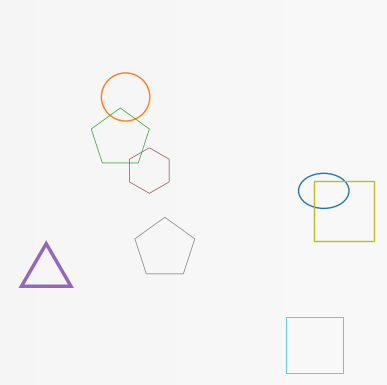[{"shape": "oval", "thickness": 1, "radius": 0.33, "center": [0.836, 0.504]}, {"shape": "circle", "thickness": 1, "radius": 0.31, "center": [0.324, 0.748]}, {"shape": "pentagon", "thickness": 0.5, "radius": 0.39, "center": [0.31, 0.641]}, {"shape": "triangle", "thickness": 2.5, "radius": 0.37, "center": [0.119, 0.293]}, {"shape": "hexagon", "thickness": 0.5, "radius": 0.3, "center": [0.385, 0.557]}, {"shape": "pentagon", "thickness": 0.5, "radius": 0.41, "center": [0.425, 0.354]}, {"shape": "square", "thickness": 1, "radius": 0.39, "center": [0.888, 0.452]}, {"shape": "square", "thickness": 0.5, "radius": 0.36, "center": [0.811, 0.105]}]